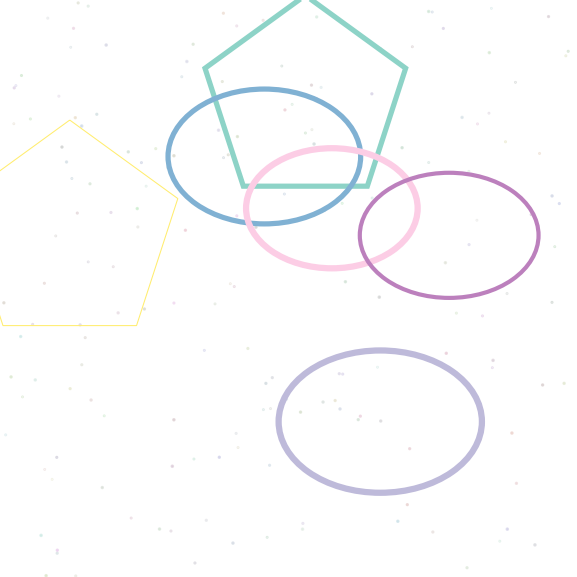[{"shape": "pentagon", "thickness": 2.5, "radius": 0.91, "center": [0.529, 0.824]}, {"shape": "oval", "thickness": 3, "radius": 0.88, "center": [0.658, 0.269]}, {"shape": "oval", "thickness": 2.5, "radius": 0.83, "center": [0.458, 0.728]}, {"shape": "oval", "thickness": 3, "radius": 0.74, "center": [0.575, 0.639]}, {"shape": "oval", "thickness": 2, "radius": 0.77, "center": [0.778, 0.592]}, {"shape": "pentagon", "thickness": 0.5, "radius": 0.98, "center": [0.121, 0.595]}]